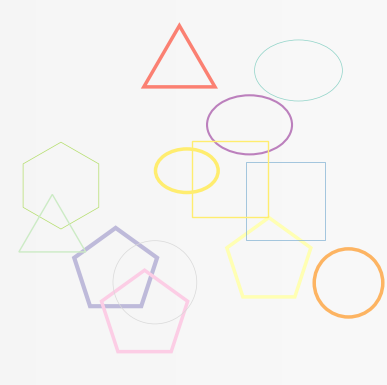[{"shape": "oval", "thickness": 0.5, "radius": 0.57, "center": [0.77, 0.817]}, {"shape": "pentagon", "thickness": 2.5, "radius": 0.57, "center": [0.694, 0.321]}, {"shape": "pentagon", "thickness": 3, "radius": 0.56, "center": [0.298, 0.296]}, {"shape": "triangle", "thickness": 2.5, "radius": 0.53, "center": [0.463, 0.827]}, {"shape": "square", "thickness": 0.5, "radius": 0.51, "center": [0.737, 0.477]}, {"shape": "circle", "thickness": 2.5, "radius": 0.44, "center": [0.899, 0.265]}, {"shape": "hexagon", "thickness": 0.5, "radius": 0.56, "center": [0.157, 0.518]}, {"shape": "pentagon", "thickness": 2.5, "radius": 0.58, "center": [0.373, 0.181]}, {"shape": "circle", "thickness": 0.5, "radius": 0.54, "center": [0.4, 0.267]}, {"shape": "oval", "thickness": 1.5, "radius": 0.55, "center": [0.644, 0.676]}, {"shape": "triangle", "thickness": 1, "radius": 0.5, "center": [0.135, 0.395]}, {"shape": "oval", "thickness": 2.5, "radius": 0.4, "center": [0.482, 0.557]}, {"shape": "square", "thickness": 1, "radius": 0.49, "center": [0.593, 0.535]}]